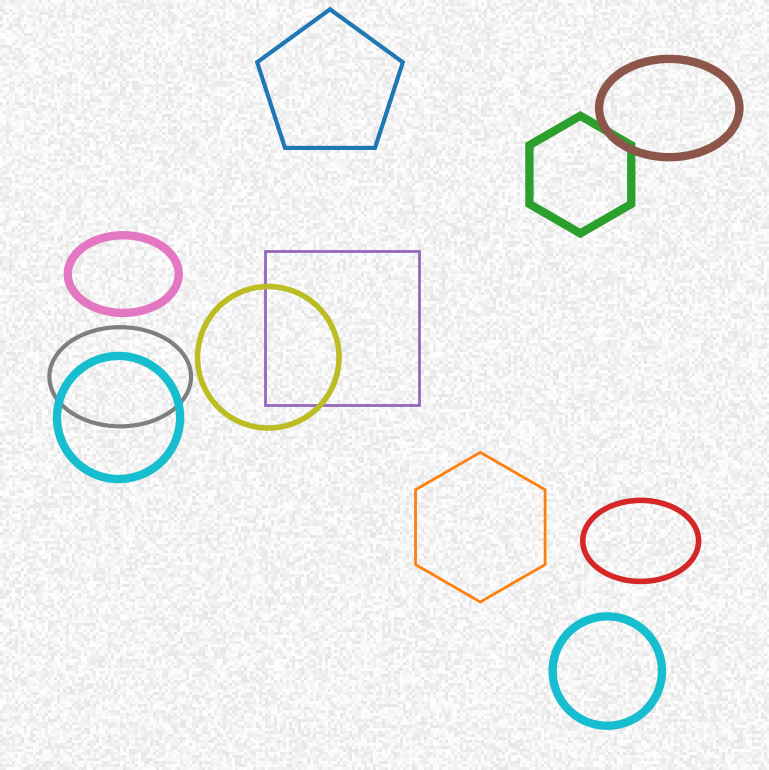[{"shape": "pentagon", "thickness": 1.5, "radius": 0.5, "center": [0.429, 0.888]}, {"shape": "hexagon", "thickness": 1, "radius": 0.49, "center": [0.624, 0.315]}, {"shape": "hexagon", "thickness": 3, "radius": 0.38, "center": [0.754, 0.773]}, {"shape": "oval", "thickness": 2, "radius": 0.38, "center": [0.832, 0.298]}, {"shape": "square", "thickness": 1, "radius": 0.5, "center": [0.444, 0.574]}, {"shape": "oval", "thickness": 3, "radius": 0.46, "center": [0.869, 0.86]}, {"shape": "oval", "thickness": 3, "radius": 0.36, "center": [0.16, 0.644]}, {"shape": "oval", "thickness": 1.5, "radius": 0.46, "center": [0.156, 0.511]}, {"shape": "circle", "thickness": 2, "radius": 0.46, "center": [0.348, 0.536]}, {"shape": "circle", "thickness": 3, "radius": 0.4, "center": [0.154, 0.458]}, {"shape": "circle", "thickness": 3, "radius": 0.36, "center": [0.789, 0.128]}]